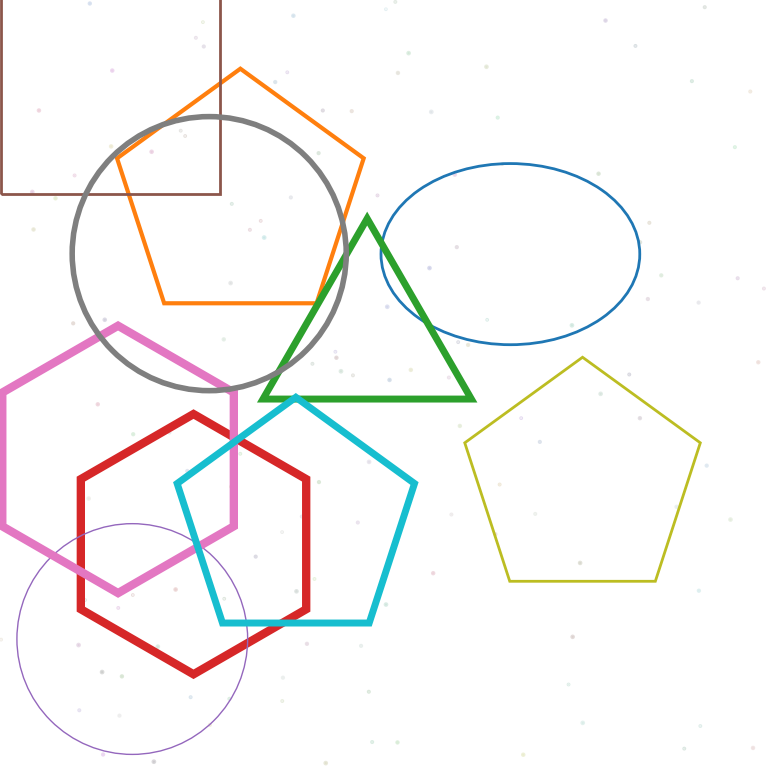[{"shape": "oval", "thickness": 1, "radius": 0.84, "center": [0.663, 0.67]}, {"shape": "pentagon", "thickness": 1.5, "radius": 0.84, "center": [0.312, 0.742]}, {"shape": "triangle", "thickness": 2.5, "radius": 0.78, "center": [0.477, 0.56]}, {"shape": "hexagon", "thickness": 3, "radius": 0.84, "center": [0.251, 0.293]}, {"shape": "circle", "thickness": 0.5, "radius": 0.75, "center": [0.172, 0.17]}, {"shape": "square", "thickness": 1, "radius": 0.71, "center": [0.144, 0.891]}, {"shape": "hexagon", "thickness": 3, "radius": 0.87, "center": [0.153, 0.403]}, {"shape": "circle", "thickness": 2, "radius": 0.89, "center": [0.272, 0.671]}, {"shape": "pentagon", "thickness": 1, "radius": 0.8, "center": [0.757, 0.375]}, {"shape": "pentagon", "thickness": 2.5, "radius": 0.81, "center": [0.384, 0.322]}]